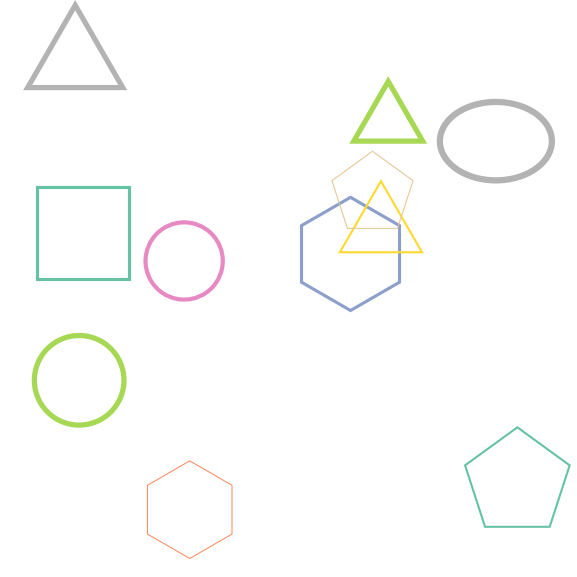[{"shape": "pentagon", "thickness": 1, "radius": 0.48, "center": [0.896, 0.164]}, {"shape": "square", "thickness": 1.5, "radius": 0.4, "center": [0.144, 0.596]}, {"shape": "hexagon", "thickness": 0.5, "radius": 0.42, "center": [0.329, 0.117]}, {"shape": "hexagon", "thickness": 1.5, "radius": 0.49, "center": [0.607, 0.559]}, {"shape": "circle", "thickness": 2, "radius": 0.33, "center": [0.319, 0.547]}, {"shape": "triangle", "thickness": 2.5, "radius": 0.34, "center": [0.672, 0.789]}, {"shape": "circle", "thickness": 2.5, "radius": 0.39, "center": [0.137, 0.341]}, {"shape": "triangle", "thickness": 1, "radius": 0.41, "center": [0.66, 0.603]}, {"shape": "pentagon", "thickness": 0.5, "radius": 0.37, "center": [0.645, 0.663]}, {"shape": "oval", "thickness": 3, "radius": 0.48, "center": [0.859, 0.755]}, {"shape": "triangle", "thickness": 2.5, "radius": 0.48, "center": [0.13, 0.895]}]